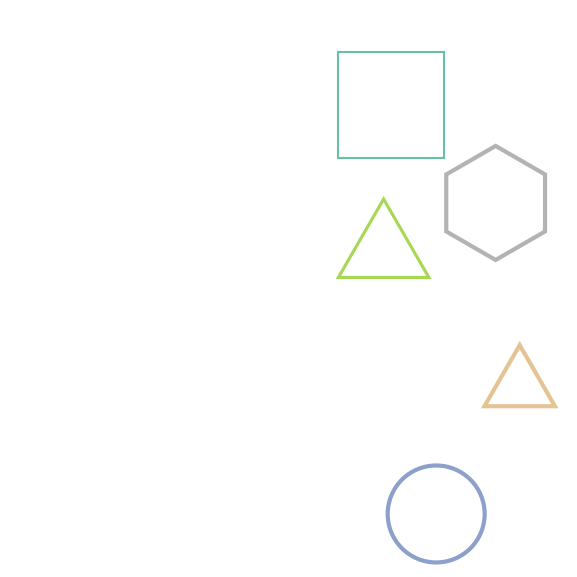[{"shape": "square", "thickness": 1, "radius": 0.46, "center": [0.677, 0.817]}, {"shape": "circle", "thickness": 2, "radius": 0.42, "center": [0.755, 0.109]}, {"shape": "triangle", "thickness": 1.5, "radius": 0.45, "center": [0.664, 0.564]}, {"shape": "triangle", "thickness": 2, "radius": 0.35, "center": [0.9, 0.331]}, {"shape": "hexagon", "thickness": 2, "radius": 0.49, "center": [0.858, 0.648]}]